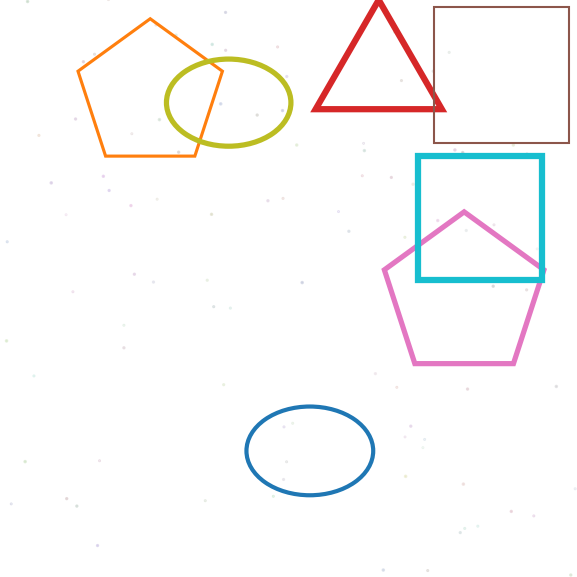[{"shape": "oval", "thickness": 2, "radius": 0.55, "center": [0.537, 0.218]}, {"shape": "pentagon", "thickness": 1.5, "radius": 0.66, "center": [0.26, 0.835]}, {"shape": "triangle", "thickness": 3, "radius": 0.63, "center": [0.656, 0.873]}, {"shape": "square", "thickness": 1, "radius": 0.59, "center": [0.868, 0.869]}, {"shape": "pentagon", "thickness": 2.5, "radius": 0.73, "center": [0.804, 0.487]}, {"shape": "oval", "thickness": 2.5, "radius": 0.54, "center": [0.396, 0.821]}, {"shape": "square", "thickness": 3, "radius": 0.54, "center": [0.831, 0.622]}]